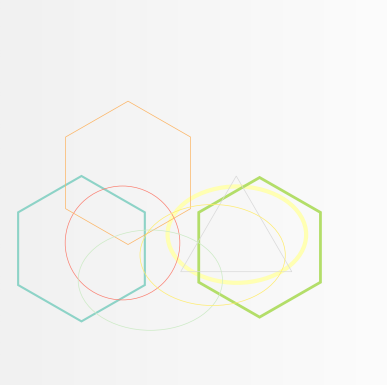[{"shape": "hexagon", "thickness": 1.5, "radius": 0.94, "center": [0.21, 0.354]}, {"shape": "oval", "thickness": 3, "radius": 0.89, "center": [0.611, 0.391]}, {"shape": "circle", "thickness": 0.5, "radius": 0.74, "center": [0.316, 0.369]}, {"shape": "hexagon", "thickness": 0.5, "radius": 0.93, "center": [0.33, 0.551]}, {"shape": "hexagon", "thickness": 2, "radius": 0.91, "center": [0.67, 0.358]}, {"shape": "triangle", "thickness": 0.5, "radius": 0.83, "center": [0.61, 0.377]}, {"shape": "oval", "thickness": 0.5, "radius": 0.93, "center": [0.388, 0.272]}, {"shape": "oval", "thickness": 0.5, "radius": 0.94, "center": [0.549, 0.338]}]